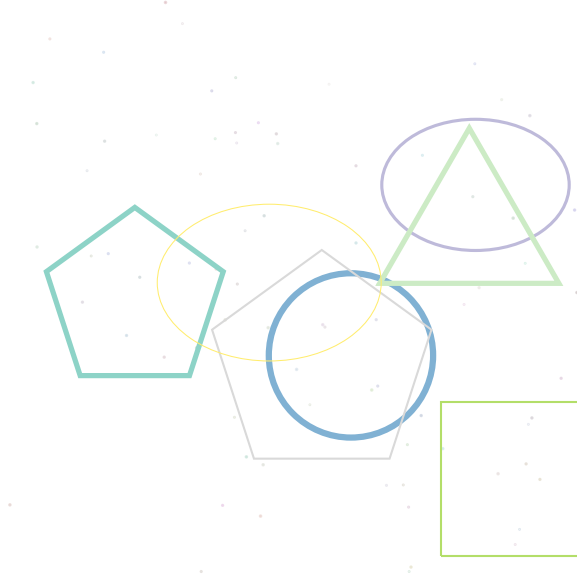[{"shape": "pentagon", "thickness": 2.5, "radius": 0.8, "center": [0.233, 0.479]}, {"shape": "oval", "thickness": 1.5, "radius": 0.81, "center": [0.823, 0.679]}, {"shape": "circle", "thickness": 3, "radius": 0.71, "center": [0.608, 0.384]}, {"shape": "square", "thickness": 1, "radius": 0.67, "center": [0.896, 0.169]}, {"shape": "pentagon", "thickness": 1, "radius": 1.0, "center": [0.557, 0.367]}, {"shape": "triangle", "thickness": 2.5, "radius": 0.9, "center": [0.813, 0.598]}, {"shape": "oval", "thickness": 0.5, "radius": 0.97, "center": [0.466, 0.51]}]